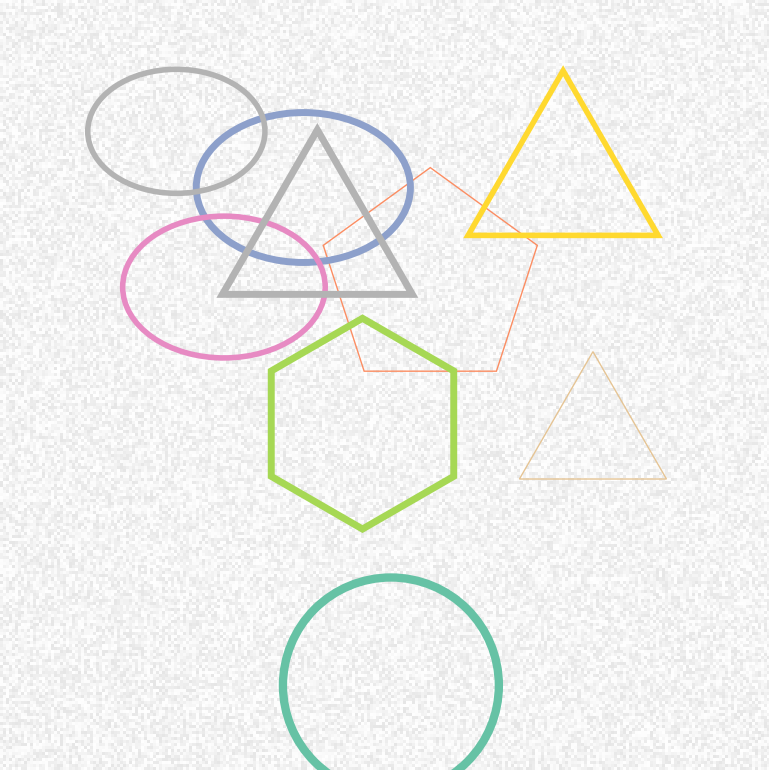[{"shape": "circle", "thickness": 3, "radius": 0.7, "center": [0.508, 0.11]}, {"shape": "pentagon", "thickness": 0.5, "radius": 0.73, "center": [0.559, 0.636]}, {"shape": "oval", "thickness": 2.5, "radius": 0.7, "center": [0.394, 0.756]}, {"shape": "oval", "thickness": 2, "radius": 0.66, "center": [0.291, 0.627]}, {"shape": "hexagon", "thickness": 2.5, "radius": 0.68, "center": [0.471, 0.45]}, {"shape": "triangle", "thickness": 2, "radius": 0.71, "center": [0.731, 0.766]}, {"shape": "triangle", "thickness": 0.5, "radius": 0.55, "center": [0.77, 0.433]}, {"shape": "triangle", "thickness": 2.5, "radius": 0.71, "center": [0.412, 0.689]}, {"shape": "oval", "thickness": 2, "radius": 0.58, "center": [0.229, 0.829]}]